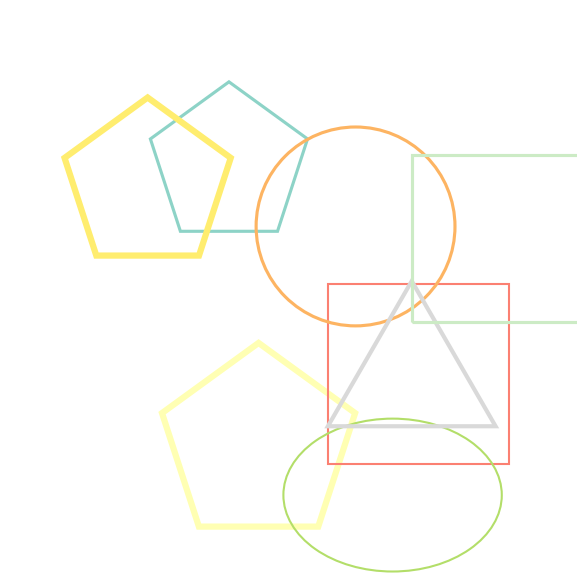[{"shape": "pentagon", "thickness": 1.5, "radius": 0.72, "center": [0.396, 0.714]}, {"shape": "pentagon", "thickness": 3, "radius": 0.88, "center": [0.448, 0.23]}, {"shape": "square", "thickness": 1, "radius": 0.78, "center": [0.725, 0.352]}, {"shape": "circle", "thickness": 1.5, "radius": 0.86, "center": [0.616, 0.607]}, {"shape": "oval", "thickness": 1, "radius": 0.95, "center": [0.68, 0.142]}, {"shape": "triangle", "thickness": 2, "radius": 0.84, "center": [0.713, 0.345]}, {"shape": "square", "thickness": 1.5, "radius": 0.72, "center": [0.858, 0.586]}, {"shape": "pentagon", "thickness": 3, "radius": 0.76, "center": [0.256, 0.679]}]